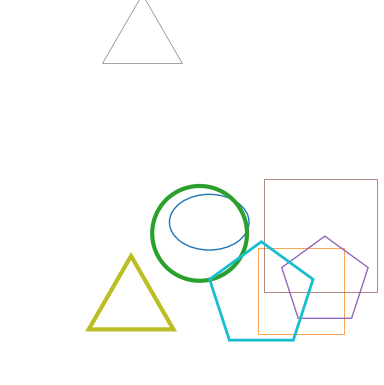[{"shape": "oval", "thickness": 1, "radius": 0.52, "center": [0.543, 0.423]}, {"shape": "square", "thickness": 0.5, "radius": 0.56, "center": [0.782, 0.243]}, {"shape": "circle", "thickness": 3, "radius": 0.62, "center": [0.518, 0.394]}, {"shape": "pentagon", "thickness": 1, "radius": 0.59, "center": [0.844, 0.269]}, {"shape": "square", "thickness": 0.5, "radius": 0.73, "center": [0.833, 0.389]}, {"shape": "triangle", "thickness": 0.5, "radius": 0.6, "center": [0.37, 0.895]}, {"shape": "triangle", "thickness": 3, "radius": 0.64, "center": [0.34, 0.208]}, {"shape": "pentagon", "thickness": 2, "radius": 0.71, "center": [0.679, 0.231]}]